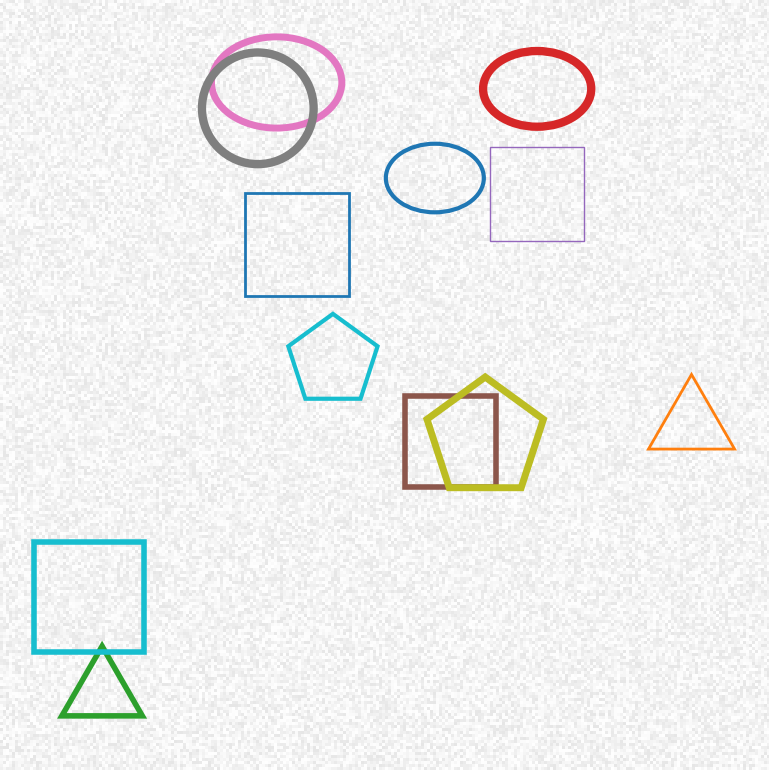[{"shape": "square", "thickness": 1, "radius": 0.34, "center": [0.386, 0.682]}, {"shape": "oval", "thickness": 1.5, "radius": 0.32, "center": [0.565, 0.769]}, {"shape": "triangle", "thickness": 1, "radius": 0.32, "center": [0.898, 0.449]}, {"shape": "triangle", "thickness": 2, "radius": 0.3, "center": [0.133, 0.1]}, {"shape": "oval", "thickness": 3, "radius": 0.35, "center": [0.698, 0.885]}, {"shape": "square", "thickness": 0.5, "radius": 0.31, "center": [0.697, 0.749]}, {"shape": "square", "thickness": 2, "radius": 0.29, "center": [0.585, 0.427]}, {"shape": "oval", "thickness": 2.5, "radius": 0.42, "center": [0.359, 0.893]}, {"shape": "circle", "thickness": 3, "radius": 0.36, "center": [0.335, 0.859]}, {"shape": "pentagon", "thickness": 2.5, "radius": 0.4, "center": [0.63, 0.431]}, {"shape": "pentagon", "thickness": 1.5, "radius": 0.3, "center": [0.432, 0.531]}, {"shape": "square", "thickness": 2, "radius": 0.36, "center": [0.116, 0.225]}]